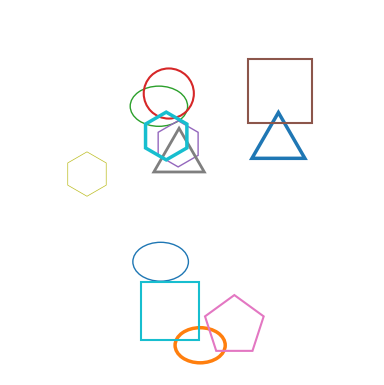[{"shape": "oval", "thickness": 1, "radius": 0.36, "center": [0.417, 0.32]}, {"shape": "triangle", "thickness": 2.5, "radius": 0.4, "center": [0.723, 0.628]}, {"shape": "oval", "thickness": 2.5, "radius": 0.33, "center": [0.52, 0.103]}, {"shape": "oval", "thickness": 1, "radius": 0.37, "center": [0.413, 0.724]}, {"shape": "circle", "thickness": 1.5, "radius": 0.33, "center": [0.438, 0.757]}, {"shape": "hexagon", "thickness": 1, "radius": 0.3, "center": [0.463, 0.626]}, {"shape": "square", "thickness": 1.5, "radius": 0.42, "center": [0.727, 0.763]}, {"shape": "pentagon", "thickness": 1.5, "radius": 0.4, "center": [0.609, 0.153]}, {"shape": "triangle", "thickness": 2, "radius": 0.38, "center": [0.465, 0.591]}, {"shape": "hexagon", "thickness": 0.5, "radius": 0.29, "center": [0.226, 0.548]}, {"shape": "hexagon", "thickness": 2.5, "radius": 0.31, "center": [0.432, 0.647]}, {"shape": "square", "thickness": 1.5, "radius": 0.37, "center": [0.442, 0.192]}]